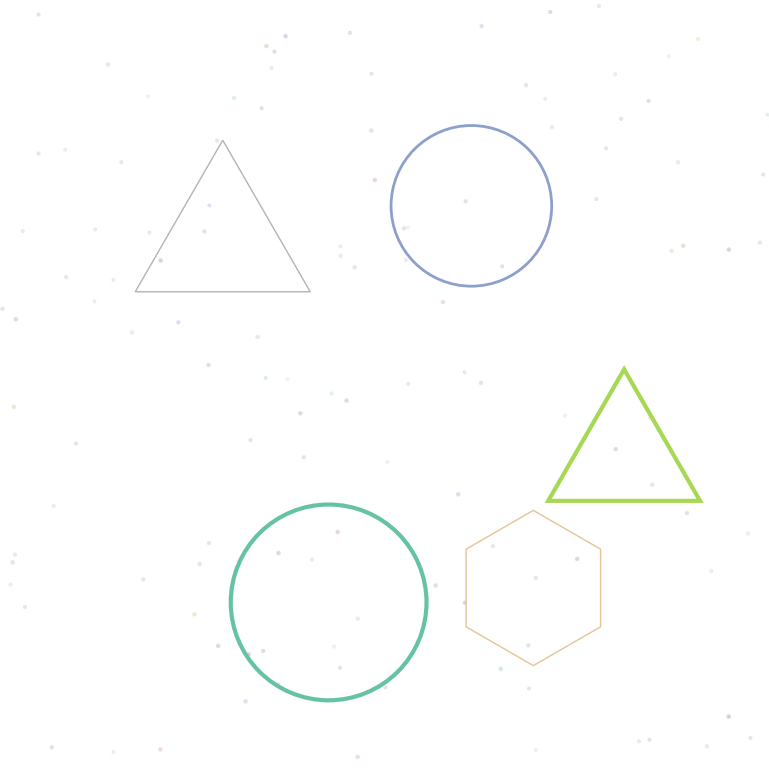[{"shape": "circle", "thickness": 1.5, "radius": 0.64, "center": [0.427, 0.218]}, {"shape": "circle", "thickness": 1, "radius": 0.52, "center": [0.612, 0.733]}, {"shape": "triangle", "thickness": 1.5, "radius": 0.57, "center": [0.811, 0.406]}, {"shape": "hexagon", "thickness": 0.5, "radius": 0.5, "center": [0.693, 0.236]}, {"shape": "triangle", "thickness": 0.5, "radius": 0.66, "center": [0.289, 0.687]}]